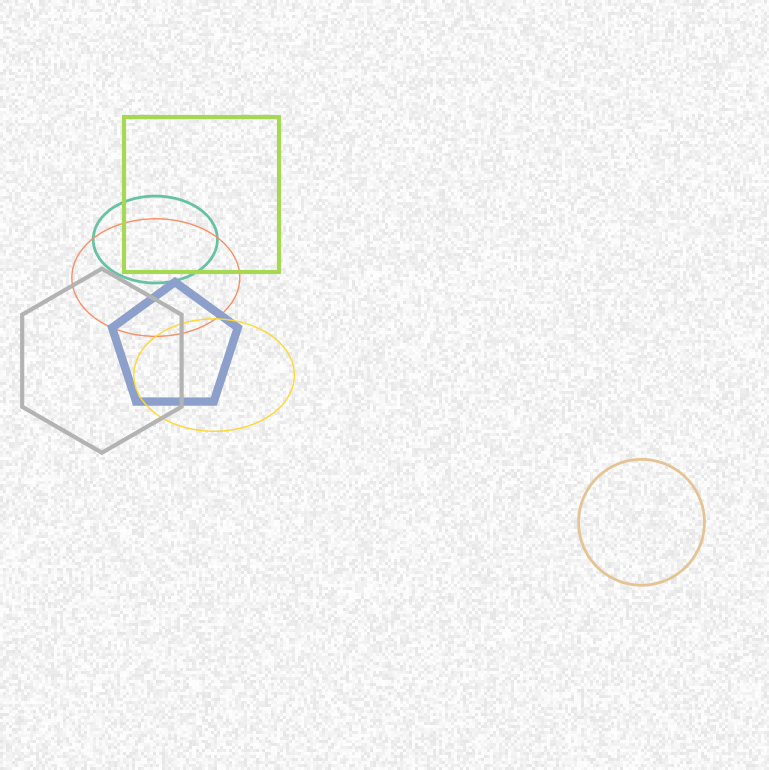[{"shape": "oval", "thickness": 1, "radius": 0.4, "center": [0.202, 0.689]}, {"shape": "oval", "thickness": 0.5, "radius": 0.55, "center": [0.202, 0.64]}, {"shape": "pentagon", "thickness": 3, "radius": 0.43, "center": [0.227, 0.548]}, {"shape": "square", "thickness": 1.5, "radius": 0.5, "center": [0.262, 0.748]}, {"shape": "oval", "thickness": 0.5, "radius": 0.52, "center": [0.278, 0.513]}, {"shape": "circle", "thickness": 1, "radius": 0.41, "center": [0.833, 0.322]}, {"shape": "hexagon", "thickness": 1.5, "radius": 0.6, "center": [0.132, 0.532]}]